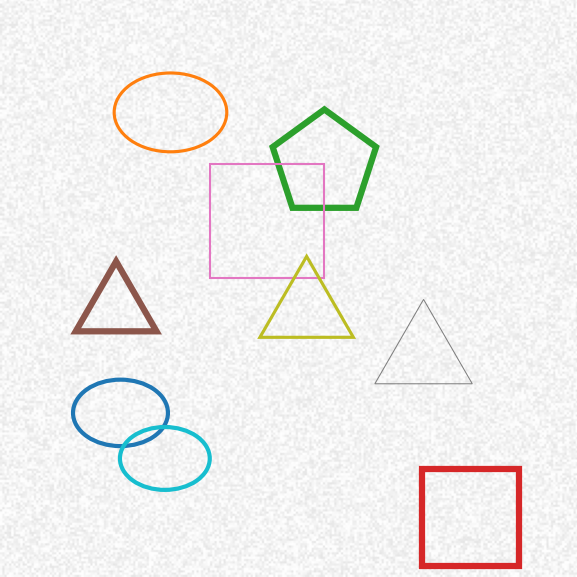[{"shape": "oval", "thickness": 2, "radius": 0.41, "center": [0.209, 0.284]}, {"shape": "oval", "thickness": 1.5, "radius": 0.49, "center": [0.295, 0.805]}, {"shape": "pentagon", "thickness": 3, "radius": 0.47, "center": [0.562, 0.715]}, {"shape": "square", "thickness": 3, "radius": 0.42, "center": [0.815, 0.103]}, {"shape": "triangle", "thickness": 3, "radius": 0.4, "center": [0.201, 0.466]}, {"shape": "square", "thickness": 1, "radius": 0.49, "center": [0.463, 0.616]}, {"shape": "triangle", "thickness": 0.5, "radius": 0.49, "center": [0.733, 0.383]}, {"shape": "triangle", "thickness": 1.5, "radius": 0.47, "center": [0.531, 0.462]}, {"shape": "oval", "thickness": 2, "radius": 0.39, "center": [0.285, 0.205]}]